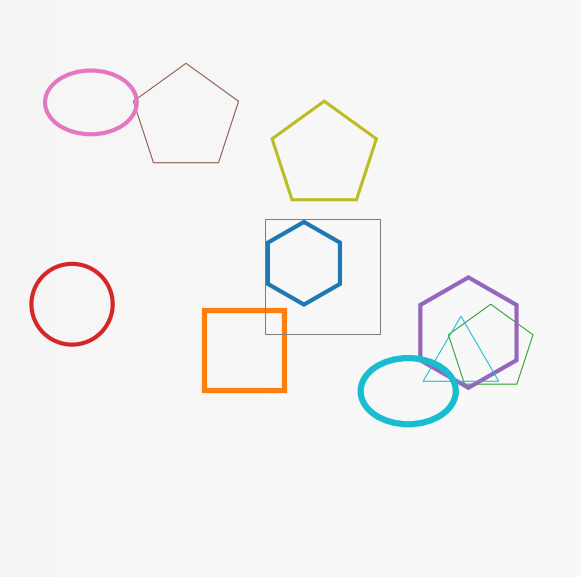[{"shape": "hexagon", "thickness": 2, "radius": 0.36, "center": [0.523, 0.543]}, {"shape": "square", "thickness": 2.5, "radius": 0.35, "center": [0.42, 0.394]}, {"shape": "pentagon", "thickness": 0.5, "radius": 0.38, "center": [0.844, 0.396]}, {"shape": "circle", "thickness": 2, "radius": 0.35, "center": [0.124, 0.472]}, {"shape": "hexagon", "thickness": 2, "radius": 0.48, "center": [0.806, 0.423]}, {"shape": "pentagon", "thickness": 0.5, "radius": 0.48, "center": [0.32, 0.794]}, {"shape": "oval", "thickness": 2, "radius": 0.39, "center": [0.156, 0.822]}, {"shape": "square", "thickness": 0.5, "radius": 0.5, "center": [0.555, 0.52]}, {"shape": "pentagon", "thickness": 1.5, "radius": 0.47, "center": [0.558, 0.73]}, {"shape": "triangle", "thickness": 0.5, "radius": 0.38, "center": [0.793, 0.376]}, {"shape": "oval", "thickness": 3, "radius": 0.41, "center": [0.702, 0.322]}]